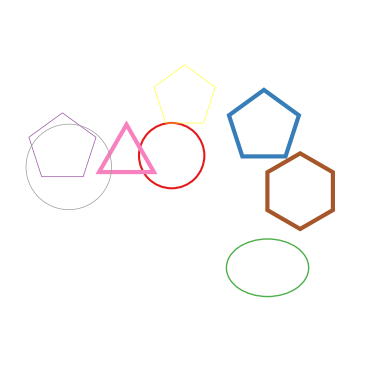[{"shape": "circle", "thickness": 1.5, "radius": 0.42, "center": [0.446, 0.596]}, {"shape": "pentagon", "thickness": 3, "radius": 0.48, "center": [0.686, 0.671]}, {"shape": "oval", "thickness": 1, "radius": 0.53, "center": [0.695, 0.304]}, {"shape": "pentagon", "thickness": 0.5, "radius": 0.46, "center": [0.162, 0.615]}, {"shape": "pentagon", "thickness": 0.5, "radius": 0.42, "center": [0.48, 0.748]}, {"shape": "hexagon", "thickness": 3, "radius": 0.49, "center": [0.78, 0.503]}, {"shape": "triangle", "thickness": 3, "radius": 0.41, "center": [0.329, 0.594]}, {"shape": "circle", "thickness": 0.5, "radius": 0.56, "center": [0.179, 0.566]}]